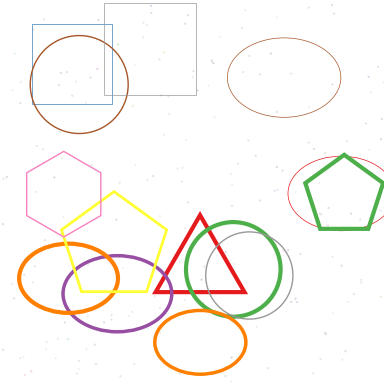[{"shape": "oval", "thickness": 0.5, "radius": 0.69, "center": [0.886, 0.497]}, {"shape": "triangle", "thickness": 3, "radius": 0.67, "center": [0.52, 0.308]}, {"shape": "square", "thickness": 0.5, "radius": 0.52, "center": [0.187, 0.834]}, {"shape": "pentagon", "thickness": 3, "radius": 0.53, "center": [0.894, 0.492]}, {"shape": "circle", "thickness": 3, "radius": 0.61, "center": [0.606, 0.3]}, {"shape": "oval", "thickness": 2.5, "radius": 0.71, "center": [0.305, 0.237]}, {"shape": "oval", "thickness": 2.5, "radius": 0.59, "center": [0.52, 0.111]}, {"shape": "oval", "thickness": 3, "radius": 0.64, "center": [0.178, 0.277]}, {"shape": "pentagon", "thickness": 2, "radius": 0.72, "center": [0.296, 0.359]}, {"shape": "circle", "thickness": 1, "radius": 0.64, "center": [0.206, 0.78]}, {"shape": "oval", "thickness": 0.5, "radius": 0.74, "center": [0.738, 0.798]}, {"shape": "hexagon", "thickness": 1, "radius": 0.56, "center": [0.166, 0.496]}, {"shape": "square", "thickness": 0.5, "radius": 0.6, "center": [0.39, 0.872]}, {"shape": "circle", "thickness": 1, "radius": 0.57, "center": [0.648, 0.284]}]